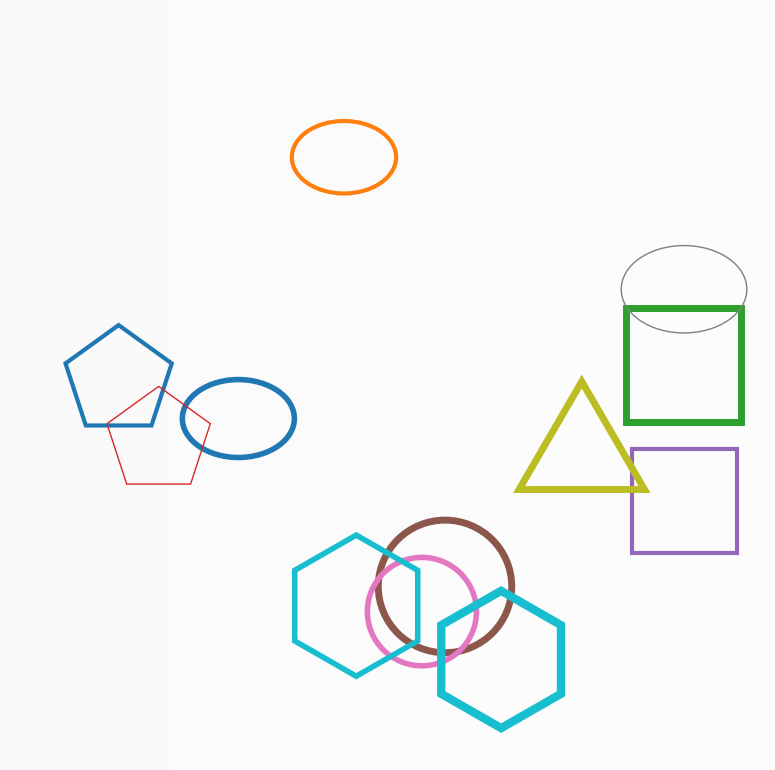[{"shape": "pentagon", "thickness": 1.5, "radius": 0.36, "center": [0.153, 0.506]}, {"shape": "oval", "thickness": 2, "radius": 0.36, "center": [0.308, 0.456]}, {"shape": "oval", "thickness": 1.5, "radius": 0.34, "center": [0.444, 0.796]}, {"shape": "square", "thickness": 2.5, "radius": 0.37, "center": [0.882, 0.526]}, {"shape": "pentagon", "thickness": 0.5, "radius": 0.35, "center": [0.205, 0.428]}, {"shape": "square", "thickness": 1.5, "radius": 0.34, "center": [0.883, 0.349]}, {"shape": "circle", "thickness": 2.5, "radius": 0.43, "center": [0.574, 0.238]}, {"shape": "circle", "thickness": 2, "radius": 0.35, "center": [0.544, 0.206]}, {"shape": "oval", "thickness": 0.5, "radius": 0.41, "center": [0.883, 0.624]}, {"shape": "triangle", "thickness": 2.5, "radius": 0.47, "center": [0.751, 0.411]}, {"shape": "hexagon", "thickness": 3, "radius": 0.45, "center": [0.647, 0.144]}, {"shape": "hexagon", "thickness": 2, "radius": 0.46, "center": [0.46, 0.213]}]